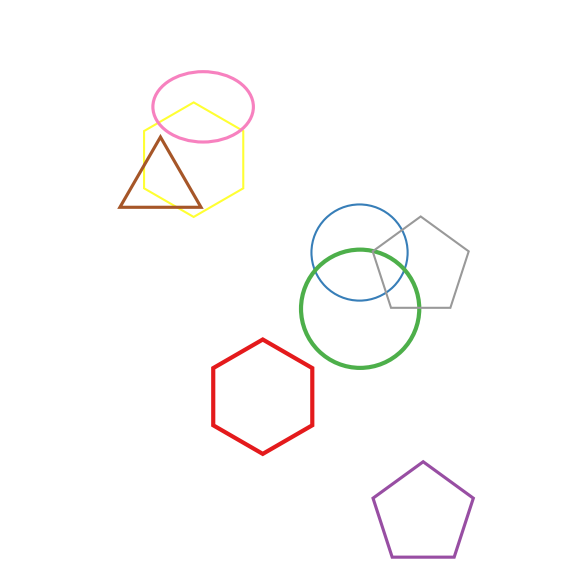[{"shape": "hexagon", "thickness": 2, "radius": 0.5, "center": [0.455, 0.312]}, {"shape": "circle", "thickness": 1, "radius": 0.42, "center": [0.623, 0.562]}, {"shape": "circle", "thickness": 2, "radius": 0.51, "center": [0.624, 0.464]}, {"shape": "pentagon", "thickness": 1.5, "radius": 0.46, "center": [0.733, 0.108]}, {"shape": "hexagon", "thickness": 1, "radius": 0.5, "center": [0.335, 0.723]}, {"shape": "triangle", "thickness": 1.5, "radius": 0.41, "center": [0.278, 0.681]}, {"shape": "oval", "thickness": 1.5, "radius": 0.44, "center": [0.352, 0.814]}, {"shape": "pentagon", "thickness": 1, "radius": 0.44, "center": [0.728, 0.537]}]